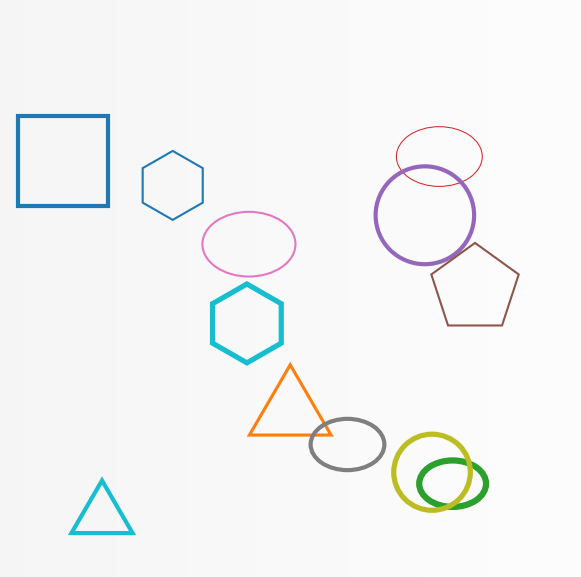[{"shape": "square", "thickness": 2, "radius": 0.39, "center": [0.109, 0.72]}, {"shape": "hexagon", "thickness": 1, "radius": 0.3, "center": [0.297, 0.678]}, {"shape": "triangle", "thickness": 1.5, "radius": 0.41, "center": [0.499, 0.286]}, {"shape": "oval", "thickness": 3, "radius": 0.29, "center": [0.779, 0.162]}, {"shape": "oval", "thickness": 0.5, "radius": 0.37, "center": [0.756, 0.728]}, {"shape": "circle", "thickness": 2, "radius": 0.42, "center": [0.731, 0.626]}, {"shape": "pentagon", "thickness": 1, "radius": 0.4, "center": [0.817, 0.499]}, {"shape": "oval", "thickness": 1, "radius": 0.4, "center": [0.428, 0.576]}, {"shape": "oval", "thickness": 2, "radius": 0.32, "center": [0.598, 0.229]}, {"shape": "circle", "thickness": 2.5, "radius": 0.33, "center": [0.743, 0.181]}, {"shape": "triangle", "thickness": 2, "radius": 0.3, "center": [0.176, 0.106]}, {"shape": "hexagon", "thickness": 2.5, "radius": 0.34, "center": [0.425, 0.439]}]